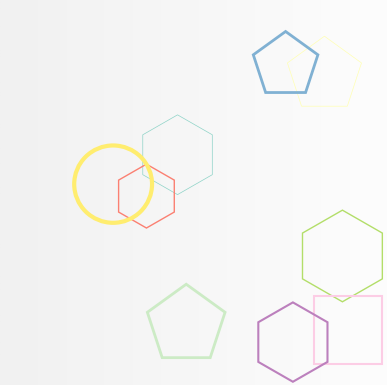[{"shape": "hexagon", "thickness": 0.5, "radius": 0.52, "center": [0.458, 0.598]}, {"shape": "pentagon", "thickness": 0.5, "radius": 0.5, "center": [0.837, 0.805]}, {"shape": "hexagon", "thickness": 1, "radius": 0.41, "center": [0.378, 0.491]}, {"shape": "pentagon", "thickness": 2, "radius": 0.44, "center": [0.737, 0.831]}, {"shape": "hexagon", "thickness": 1, "radius": 0.59, "center": [0.884, 0.335]}, {"shape": "square", "thickness": 1.5, "radius": 0.44, "center": [0.897, 0.143]}, {"shape": "hexagon", "thickness": 1.5, "radius": 0.52, "center": [0.756, 0.111]}, {"shape": "pentagon", "thickness": 2, "radius": 0.53, "center": [0.481, 0.156]}, {"shape": "circle", "thickness": 3, "radius": 0.5, "center": [0.292, 0.522]}]